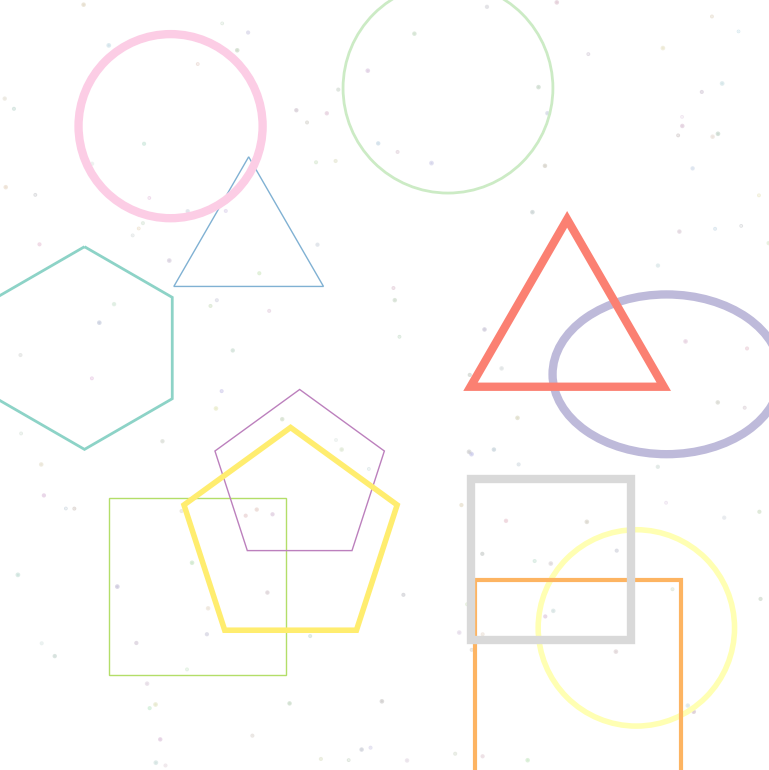[{"shape": "hexagon", "thickness": 1, "radius": 0.66, "center": [0.11, 0.548]}, {"shape": "circle", "thickness": 2, "radius": 0.64, "center": [0.826, 0.185]}, {"shape": "oval", "thickness": 3, "radius": 0.74, "center": [0.866, 0.514]}, {"shape": "triangle", "thickness": 3, "radius": 0.72, "center": [0.737, 0.57]}, {"shape": "triangle", "thickness": 0.5, "radius": 0.56, "center": [0.323, 0.684]}, {"shape": "square", "thickness": 1.5, "radius": 0.67, "center": [0.751, 0.114]}, {"shape": "square", "thickness": 0.5, "radius": 0.57, "center": [0.256, 0.239]}, {"shape": "circle", "thickness": 3, "radius": 0.6, "center": [0.222, 0.836]}, {"shape": "square", "thickness": 3, "radius": 0.52, "center": [0.716, 0.273]}, {"shape": "pentagon", "thickness": 0.5, "radius": 0.58, "center": [0.389, 0.379]}, {"shape": "circle", "thickness": 1, "radius": 0.68, "center": [0.582, 0.886]}, {"shape": "pentagon", "thickness": 2, "radius": 0.73, "center": [0.377, 0.299]}]